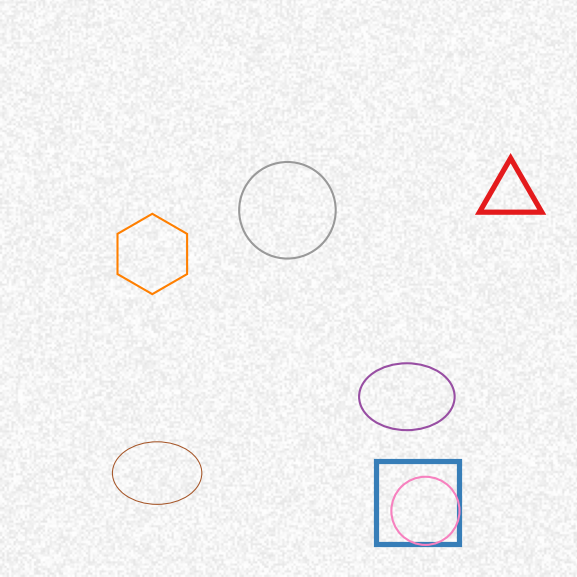[{"shape": "triangle", "thickness": 2.5, "radius": 0.31, "center": [0.884, 0.663]}, {"shape": "square", "thickness": 2.5, "radius": 0.36, "center": [0.723, 0.128]}, {"shape": "oval", "thickness": 1, "radius": 0.41, "center": [0.705, 0.312]}, {"shape": "hexagon", "thickness": 1, "radius": 0.35, "center": [0.264, 0.559]}, {"shape": "oval", "thickness": 0.5, "radius": 0.39, "center": [0.272, 0.18]}, {"shape": "circle", "thickness": 1, "radius": 0.29, "center": [0.737, 0.115]}, {"shape": "circle", "thickness": 1, "radius": 0.42, "center": [0.498, 0.635]}]